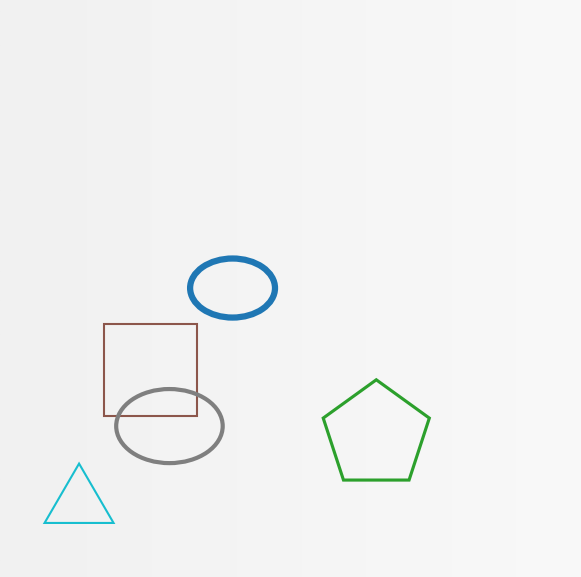[{"shape": "oval", "thickness": 3, "radius": 0.37, "center": [0.4, 0.5]}, {"shape": "pentagon", "thickness": 1.5, "radius": 0.48, "center": [0.647, 0.246]}, {"shape": "square", "thickness": 1, "radius": 0.4, "center": [0.259, 0.358]}, {"shape": "oval", "thickness": 2, "radius": 0.46, "center": [0.292, 0.261]}, {"shape": "triangle", "thickness": 1, "radius": 0.34, "center": [0.136, 0.128]}]